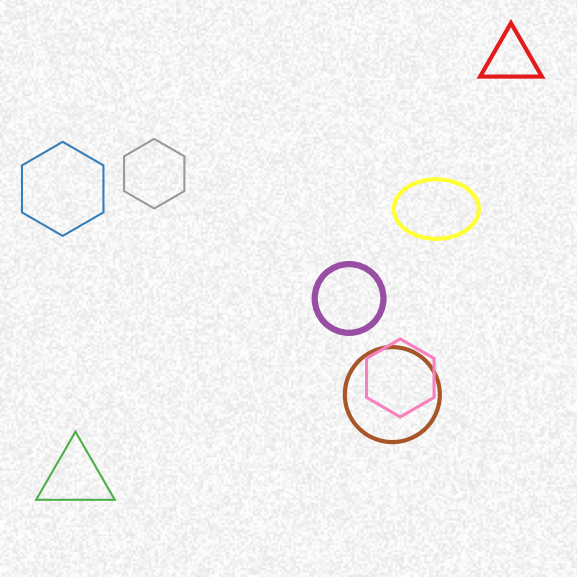[{"shape": "triangle", "thickness": 2, "radius": 0.31, "center": [0.885, 0.897]}, {"shape": "hexagon", "thickness": 1, "radius": 0.41, "center": [0.109, 0.672]}, {"shape": "triangle", "thickness": 1, "radius": 0.39, "center": [0.131, 0.173]}, {"shape": "circle", "thickness": 3, "radius": 0.3, "center": [0.604, 0.482]}, {"shape": "oval", "thickness": 2, "radius": 0.37, "center": [0.756, 0.637]}, {"shape": "circle", "thickness": 2, "radius": 0.41, "center": [0.679, 0.316]}, {"shape": "hexagon", "thickness": 1.5, "radius": 0.34, "center": [0.693, 0.345]}, {"shape": "hexagon", "thickness": 1, "radius": 0.3, "center": [0.267, 0.698]}]